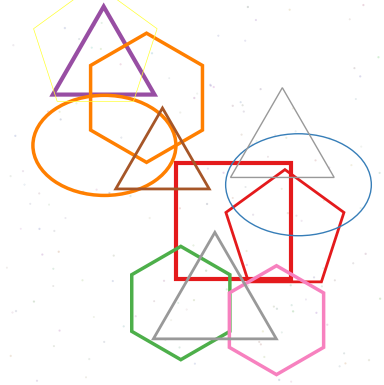[{"shape": "square", "thickness": 3, "radius": 0.75, "center": [0.607, 0.426]}, {"shape": "pentagon", "thickness": 2, "radius": 0.81, "center": [0.74, 0.398]}, {"shape": "oval", "thickness": 1, "radius": 0.95, "center": [0.775, 0.52]}, {"shape": "hexagon", "thickness": 2.5, "radius": 0.74, "center": [0.47, 0.213]}, {"shape": "triangle", "thickness": 3, "radius": 0.76, "center": [0.269, 0.83]}, {"shape": "oval", "thickness": 2.5, "radius": 0.93, "center": [0.271, 0.622]}, {"shape": "hexagon", "thickness": 2.5, "radius": 0.84, "center": [0.381, 0.746]}, {"shape": "pentagon", "thickness": 0.5, "radius": 0.84, "center": [0.248, 0.873]}, {"shape": "triangle", "thickness": 2, "radius": 0.7, "center": [0.422, 0.579]}, {"shape": "hexagon", "thickness": 2.5, "radius": 0.71, "center": [0.718, 0.168]}, {"shape": "triangle", "thickness": 2, "radius": 0.92, "center": [0.558, 0.212]}, {"shape": "triangle", "thickness": 1, "radius": 0.78, "center": [0.733, 0.617]}]